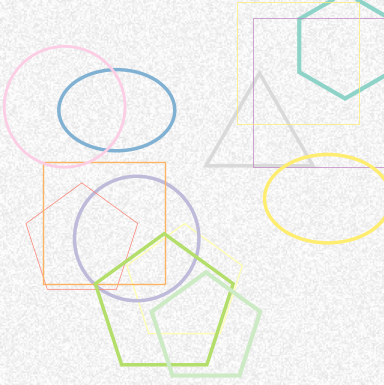[{"shape": "hexagon", "thickness": 3, "radius": 0.69, "center": [0.896, 0.882]}, {"shape": "pentagon", "thickness": 1, "radius": 0.79, "center": [0.479, 0.261]}, {"shape": "circle", "thickness": 2.5, "radius": 0.81, "center": [0.355, 0.381]}, {"shape": "pentagon", "thickness": 0.5, "radius": 0.76, "center": [0.213, 0.372]}, {"shape": "oval", "thickness": 2.5, "radius": 0.75, "center": [0.303, 0.714]}, {"shape": "square", "thickness": 1, "radius": 0.79, "center": [0.269, 0.42]}, {"shape": "pentagon", "thickness": 2.5, "radius": 0.94, "center": [0.427, 0.205]}, {"shape": "circle", "thickness": 2, "radius": 0.78, "center": [0.168, 0.723]}, {"shape": "triangle", "thickness": 2.5, "radius": 0.8, "center": [0.674, 0.65]}, {"shape": "square", "thickness": 0.5, "radius": 0.97, "center": [0.85, 0.76]}, {"shape": "pentagon", "thickness": 3, "radius": 0.74, "center": [0.535, 0.145]}, {"shape": "square", "thickness": 0.5, "radius": 0.79, "center": [0.774, 0.837]}, {"shape": "oval", "thickness": 2.5, "radius": 0.82, "center": [0.851, 0.484]}]